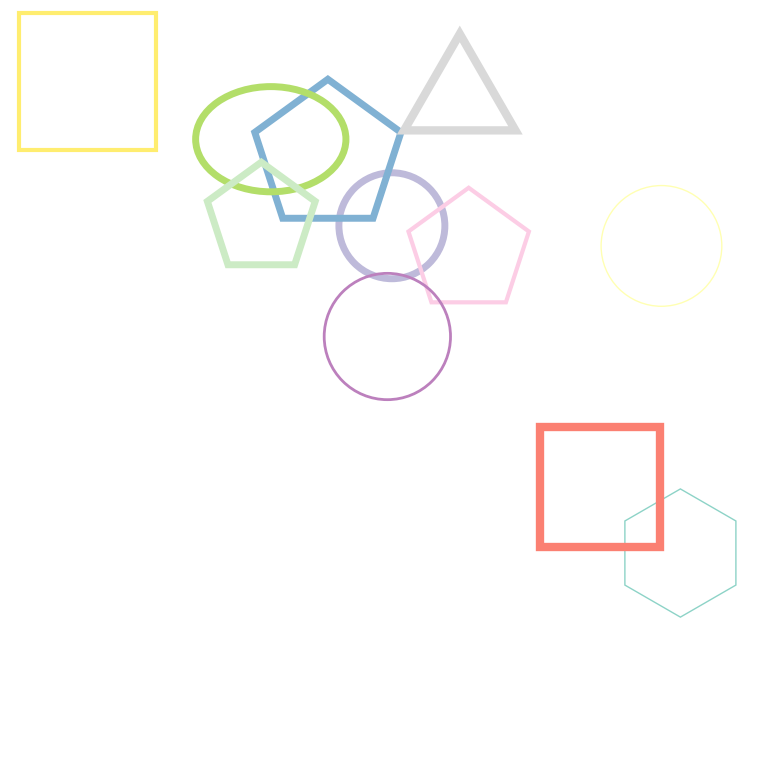[{"shape": "hexagon", "thickness": 0.5, "radius": 0.42, "center": [0.884, 0.282]}, {"shape": "circle", "thickness": 0.5, "radius": 0.39, "center": [0.859, 0.681]}, {"shape": "circle", "thickness": 2.5, "radius": 0.34, "center": [0.509, 0.707]}, {"shape": "square", "thickness": 3, "radius": 0.39, "center": [0.779, 0.367]}, {"shape": "pentagon", "thickness": 2.5, "radius": 0.5, "center": [0.426, 0.797]}, {"shape": "oval", "thickness": 2.5, "radius": 0.49, "center": [0.352, 0.819]}, {"shape": "pentagon", "thickness": 1.5, "radius": 0.41, "center": [0.609, 0.674]}, {"shape": "triangle", "thickness": 3, "radius": 0.42, "center": [0.597, 0.872]}, {"shape": "circle", "thickness": 1, "radius": 0.41, "center": [0.503, 0.563]}, {"shape": "pentagon", "thickness": 2.5, "radius": 0.37, "center": [0.339, 0.716]}, {"shape": "square", "thickness": 1.5, "radius": 0.44, "center": [0.113, 0.894]}]